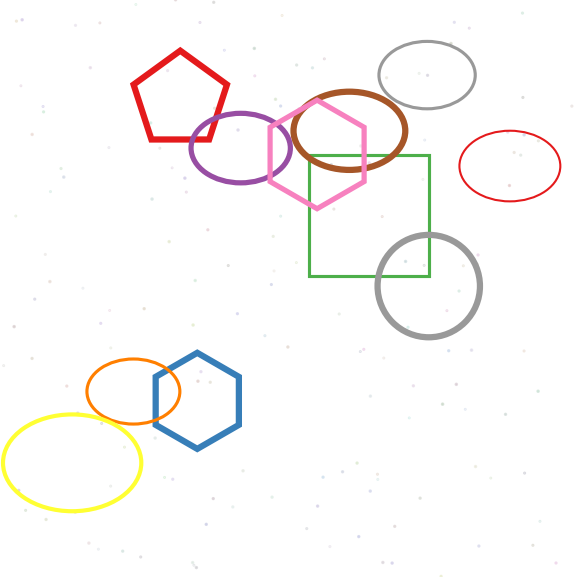[{"shape": "pentagon", "thickness": 3, "radius": 0.42, "center": [0.312, 0.826]}, {"shape": "oval", "thickness": 1, "radius": 0.44, "center": [0.883, 0.712]}, {"shape": "hexagon", "thickness": 3, "radius": 0.42, "center": [0.342, 0.305]}, {"shape": "square", "thickness": 1.5, "radius": 0.52, "center": [0.639, 0.626]}, {"shape": "oval", "thickness": 2.5, "radius": 0.43, "center": [0.417, 0.743]}, {"shape": "oval", "thickness": 1.5, "radius": 0.4, "center": [0.231, 0.321]}, {"shape": "oval", "thickness": 2, "radius": 0.6, "center": [0.125, 0.198]}, {"shape": "oval", "thickness": 3, "radius": 0.48, "center": [0.605, 0.773]}, {"shape": "hexagon", "thickness": 2.5, "radius": 0.47, "center": [0.549, 0.732]}, {"shape": "oval", "thickness": 1.5, "radius": 0.42, "center": [0.74, 0.869]}, {"shape": "circle", "thickness": 3, "radius": 0.44, "center": [0.742, 0.504]}]